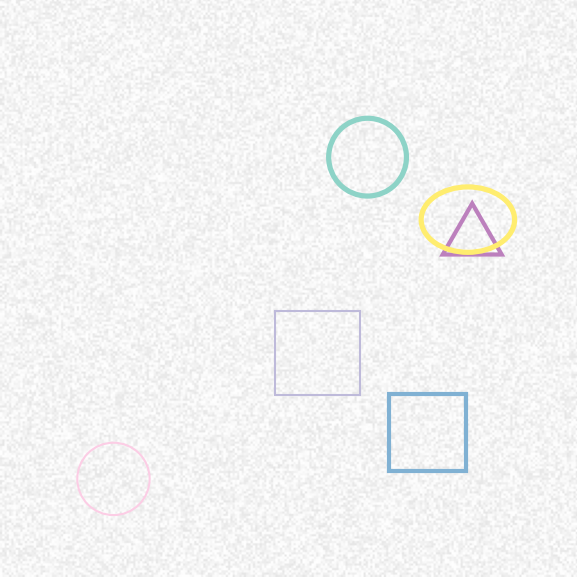[{"shape": "circle", "thickness": 2.5, "radius": 0.34, "center": [0.636, 0.727]}, {"shape": "square", "thickness": 1, "radius": 0.37, "center": [0.55, 0.388]}, {"shape": "square", "thickness": 2, "radius": 0.33, "center": [0.74, 0.251]}, {"shape": "circle", "thickness": 1, "radius": 0.31, "center": [0.196, 0.17]}, {"shape": "triangle", "thickness": 2, "radius": 0.29, "center": [0.818, 0.588]}, {"shape": "oval", "thickness": 2.5, "radius": 0.4, "center": [0.81, 0.619]}]